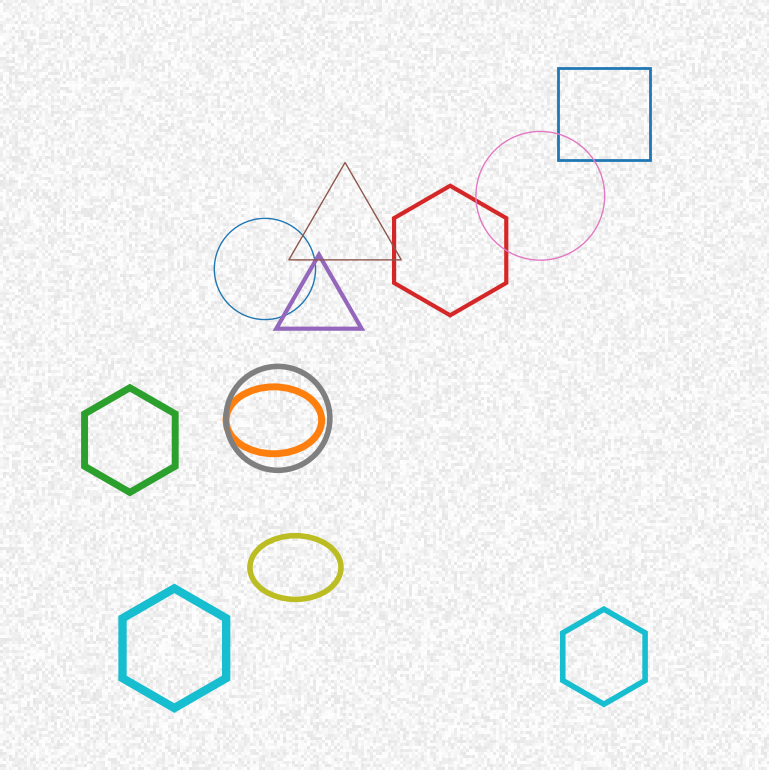[{"shape": "circle", "thickness": 0.5, "radius": 0.33, "center": [0.344, 0.651]}, {"shape": "square", "thickness": 1, "radius": 0.3, "center": [0.785, 0.852]}, {"shape": "oval", "thickness": 2.5, "radius": 0.31, "center": [0.356, 0.454]}, {"shape": "hexagon", "thickness": 2.5, "radius": 0.34, "center": [0.169, 0.428]}, {"shape": "hexagon", "thickness": 1.5, "radius": 0.42, "center": [0.585, 0.675]}, {"shape": "triangle", "thickness": 1.5, "radius": 0.32, "center": [0.414, 0.605]}, {"shape": "triangle", "thickness": 0.5, "radius": 0.42, "center": [0.448, 0.705]}, {"shape": "circle", "thickness": 0.5, "radius": 0.42, "center": [0.702, 0.746]}, {"shape": "circle", "thickness": 2, "radius": 0.34, "center": [0.361, 0.457]}, {"shape": "oval", "thickness": 2, "radius": 0.3, "center": [0.384, 0.263]}, {"shape": "hexagon", "thickness": 3, "radius": 0.39, "center": [0.226, 0.158]}, {"shape": "hexagon", "thickness": 2, "radius": 0.31, "center": [0.784, 0.147]}]